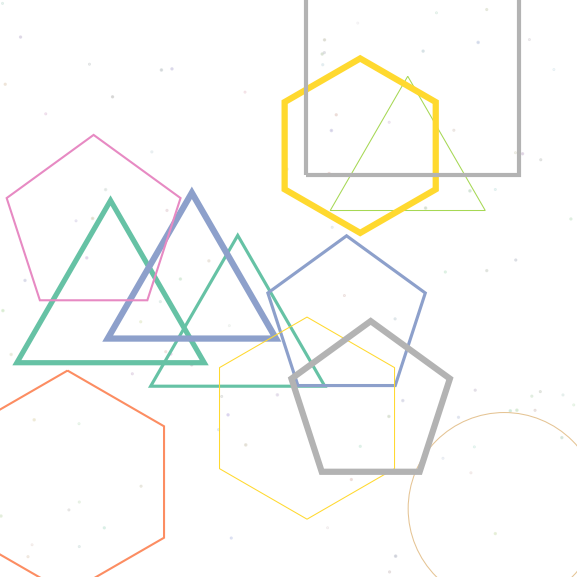[{"shape": "triangle", "thickness": 1.5, "radius": 0.87, "center": [0.412, 0.417]}, {"shape": "triangle", "thickness": 2.5, "radius": 0.94, "center": [0.191, 0.465]}, {"shape": "hexagon", "thickness": 1, "radius": 0.96, "center": [0.117, 0.164]}, {"shape": "triangle", "thickness": 3, "radius": 0.84, "center": [0.332, 0.497]}, {"shape": "pentagon", "thickness": 1.5, "radius": 0.72, "center": [0.6, 0.447]}, {"shape": "pentagon", "thickness": 1, "radius": 0.79, "center": [0.162, 0.607]}, {"shape": "triangle", "thickness": 0.5, "radius": 0.77, "center": [0.706, 0.712]}, {"shape": "hexagon", "thickness": 3, "radius": 0.76, "center": [0.624, 0.747]}, {"shape": "hexagon", "thickness": 0.5, "radius": 0.87, "center": [0.532, 0.275]}, {"shape": "circle", "thickness": 0.5, "radius": 0.83, "center": [0.873, 0.118]}, {"shape": "square", "thickness": 2, "radius": 0.92, "center": [0.715, 0.881]}, {"shape": "pentagon", "thickness": 3, "radius": 0.72, "center": [0.642, 0.299]}]